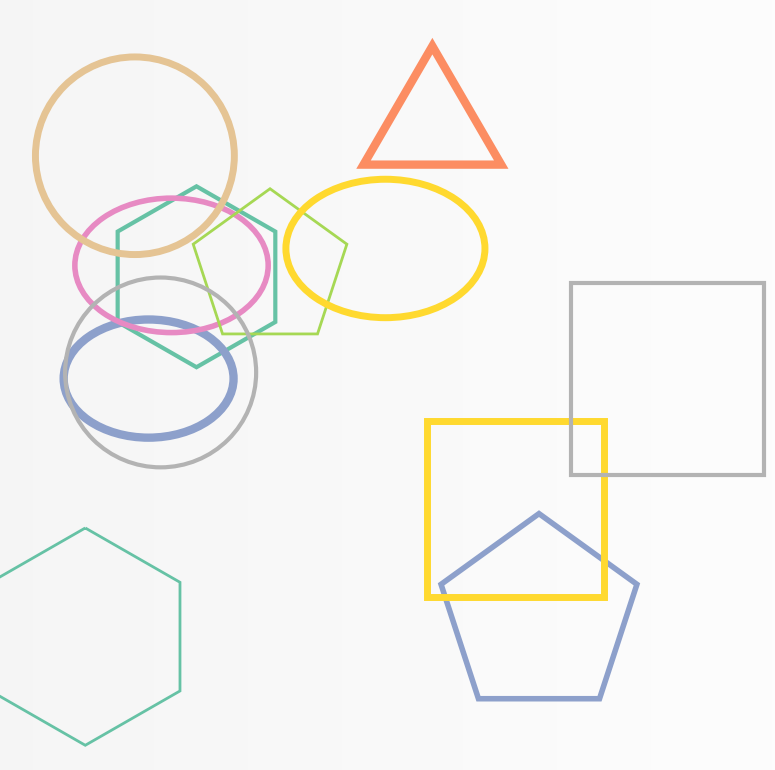[{"shape": "hexagon", "thickness": 1, "radius": 0.71, "center": [0.11, 0.173]}, {"shape": "hexagon", "thickness": 1.5, "radius": 0.59, "center": [0.254, 0.641]}, {"shape": "triangle", "thickness": 3, "radius": 0.51, "center": [0.558, 0.838]}, {"shape": "oval", "thickness": 3, "radius": 0.55, "center": [0.192, 0.508]}, {"shape": "pentagon", "thickness": 2, "radius": 0.66, "center": [0.695, 0.2]}, {"shape": "oval", "thickness": 2, "radius": 0.62, "center": [0.221, 0.655]}, {"shape": "pentagon", "thickness": 1, "radius": 0.52, "center": [0.348, 0.651]}, {"shape": "oval", "thickness": 2.5, "radius": 0.64, "center": [0.497, 0.677]}, {"shape": "square", "thickness": 2.5, "radius": 0.57, "center": [0.665, 0.339]}, {"shape": "circle", "thickness": 2.5, "radius": 0.64, "center": [0.174, 0.798]}, {"shape": "circle", "thickness": 1.5, "radius": 0.62, "center": [0.207, 0.516]}, {"shape": "square", "thickness": 1.5, "radius": 0.62, "center": [0.862, 0.508]}]